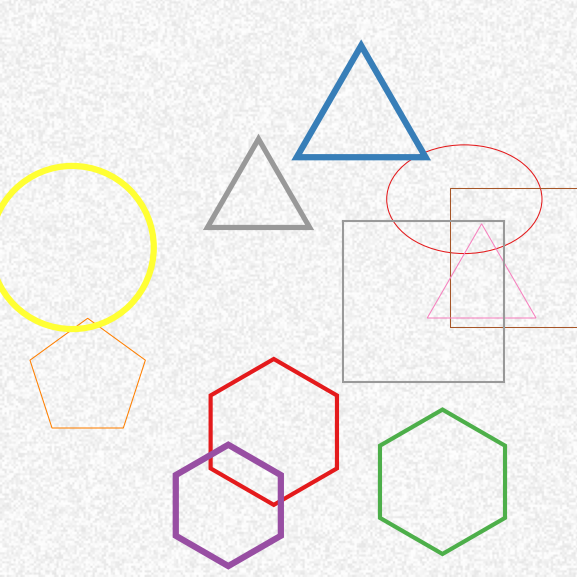[{"shape": "hexagon", "thickness": 2, "radius": 0.63, "center": [0.474, 0.251]}, {"shape": "oval", "thickness": 0.5, "radius": 0.67, "center": [0.804, 0.654]}, {"shape": "triangle", "thickness": 3, "radius": 0.64, "center": [0.625, 0.791]}, {"shape": "hexagon", "thickness": 2, "radius": 0.63, "center": [0.766, 0.165]}, {"shape": "hexagon", "thickness": 3, "radius": 0.53, "center": [0.395, 0.124]}, {"shape": "pentagon", "thickness": 0.5, "radius": 0.53, "center": [0.152, 0.343]}, {"shape": "circle", "thickness": 3, "radius": 0.71, "center": [0.125, 0.571]}, {"shape": "square", "thickness": 0.5, "radius": 0.6, "center": [0.899, 0.554]}, {"shape": "triangle", "thickness": 0.5, "radius": 0.54, "center": [0.834, 0.503]}, {"shape": "triangle", "thickness": 2.5, "radius": 0.51, "center": [0.448, 0.656]}, {"shape": "square", "thickness": 1, "radius": 0.7, "center": [0.734, 0.477]}]